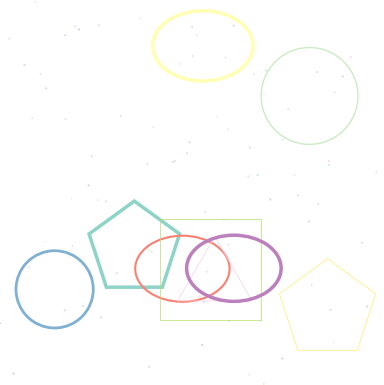[{"shape": "pentagon", "thickness": 2.5, "radius": 0.62, "center": [0.349, 0.354]}, {"shape": "oval", "thickness": 2.5, "radius": 0.65, "center": [0.527, 0.881]}, {"shape": "oval", "thickness": 1.5, "radius": 0.61, "center": [0.474, 0.302]}, {"shape": "circle", "thickness": 2, "radius": 0.5, "center": [0.142, 0.248]}, {"shape": "square", "thickness": 0.5, "radius": 0.65, "center": [0.546, 0.301]}, {"shape": "triangle", "thickness": 0.5, "radius": 0.56, "center": [0.558, 0.274]}, {"shape": "oval", "thickness": 2.5, "radius": 0.61, "center": [0.607, 0.303]}, {"shape": "circle", "thickness": 1, "radius": 0.63, "center": [0.804, 0.751]}, {"shape": "pentagon", "thickness": 0.5, "radius": 0.66, "center": [0.851, 0.196]}]